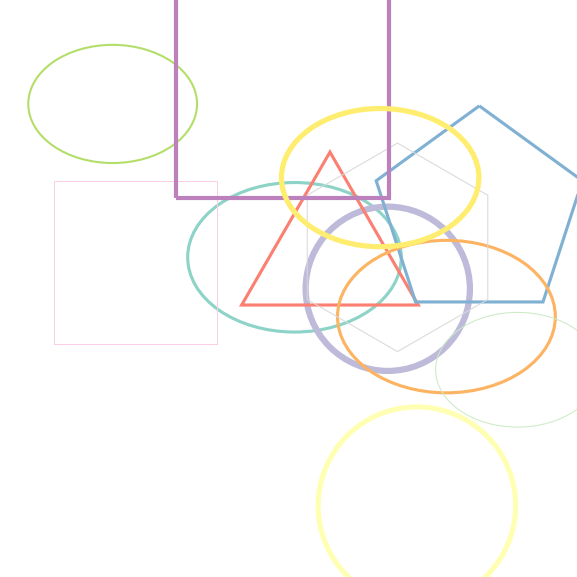[{"shape": "oval", "thickness": 1.5, "radius": 0.92, "center": [0.51, 0.554]}, {"shape": "circle", "thickness": 2.5, "radius": 0.86, "center": [0.722, 0.124]}, {"shape": "circle", "thickness": 3, "radius": 0.71, "center": [0.671, 0.499]}, {"shape": "triangle", "thickness": 1.5, "radius": 0.88, "center": [0.571, 0.559]}, {"shape": "pentagon", "thickness": 1.5, "radius": 0.94, "center": [0.83, 0.628]}, {"shape": "oval", "thickness": 1.5, "radius": 0.94, "center": [0.773, 0.451]}, {"shape": "oval", "thickness": 1, "radius": 0.73, "center": [0.195, 0.819]}, {"shape": "square", "thickness": 0.5, "radius": 0.7, "center": [0.235, 0.545]}, {"shape": "hexagon", "thickness": 0.5, "radius": 0.9, "center": [0.688, 0.571]}, {"shape": "square", "thickness": 2, "radius": 0.92, "center": [0.489, 0.841]}, {"shape": "oval", "thickness": 0.5, "radius": 0.71, "center": [0.896, 0.359]}, {"shape": "oval", "thickness": 2.5, "radius": 0.85, "center": [0.658, 0.692]}]